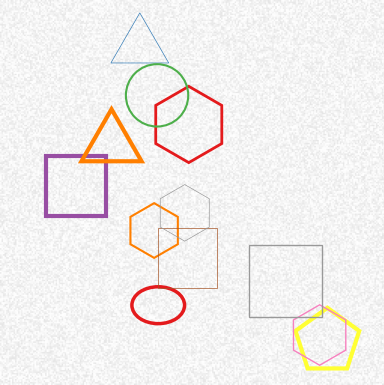[{"shape": "oval", "thickness": 2.5, "radius": 0.34, "center": [0.411, 0.207]}, {"shape": "hexagon", "thickness": 2, "radius": 0.5, "center": [0.49, 0.677]}, {"shape": "triangle", "thickness": 0.5, "radius": 0.43, "center": [0.363, 0.88]}, {"shape": "circle", "thickness": 1.5, "radius": 0.4, "center": [0.408, 0.752]}, {"shape": "square", "thickness": 3, "radius": 0.39, "center": [0.198, 0.517]}, {"shape": "hexagon", "thickness": 1.5, "radius": 0.36, "center": [0.4, 0.401]}, {"shape": "triangle", "thickness": 3, "radius": 0.45, "center": [0.29, 0.626]}, {"shape": "pentagon", "thickness": 3, "radius": 0.44, "center": [0.85, 0.113]}, {"shape": "square", "thickness": 0.5, "radius": 0.38, "center": [0.486, 0.33]}, {"shape": "hexagon", "thickness": 1, "radius": 0.39, "center": [0.83, 0.13]}, {"shape": "hexagon", "thickness": 0.5, "radius": 0.37, "center": [0.48, 0.447]}, {"shape": "square", "thickness": 1, "radius": 0.47, "center": [0.741, 0.27]}]